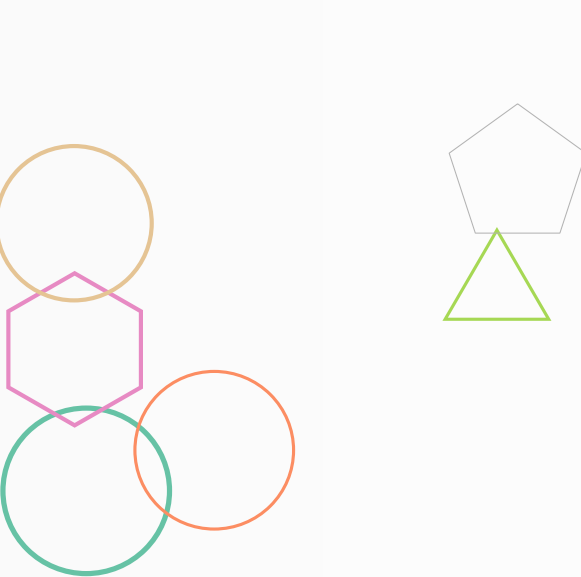[{"shape": "circle", "thickness": 2.5, "radius": 0.72, "center": [0.148, 0.149]}, {"shape": "circle", "thickness": 1.5, "radius": 0.68, "center": [0.369, 0.22]}, {"shape": "hexagon", "thickness": 2, "radius": 0.66, "center": [0.128, 0.394]}, {"shape": "triangle", "thickness": 1.5, "radius": 0.51, "center": [0.855, 0.498]}, {"shape": "circle", "thickness": 2, "radius": 0.67, "center": [0.127, 0.613]}, {"shape": "pentagon", "thickness": 0.5, "radius": 0.62, "center": [0.891, 0.696]}]